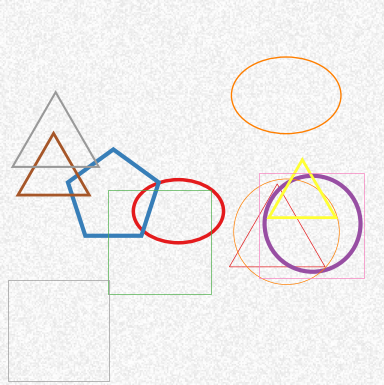[{"shape": "triangle", "thickness": 0.5, "radius": 0.72, "center": [0.72, 0.379]}, {"shape": "oval", "thickness": 2.5, "radius": 0.59, "center": [0.463, 0.451]}, {"shape": "pentagon", "thickness": 3, "radius": 0.62, "center": [0.294, 0.488]}, {"shape": "square", "thickness": 0.5, "radius": 0.67, "center": [0.414, 0.372]}, {"shape": "circle", "thickness": 3, "radius": 0.62, "center": [0.812, 0.419]}, {"shape": "circle", "thickness": 0.5, "radius": 0.69, "center": [0.744, 0.398]}, {"shape": "oval", "thickness": 1, "radius": 0.71, "center": [0.743, 0.752]}, {"shape": "triangle", "thickness": 2, "radius": 0.5, "center": [0.785, 0.485]}, {"shape": "triangle", "thickness": 2, "radius": 0.53, "center": [0.139, 0.547]}, {"shape": "square", "thickness": 0.5, "radius": 0.68, "center": [0.808, 0.415]}, {"shape": "square", "thickness": 0.5, "radius": 0.66, "center": [0.152, 0.141]}, {"shape": "triangle", "thickness": 1.5, "radius": 0.65, "center": [0.145, 0.631]}]